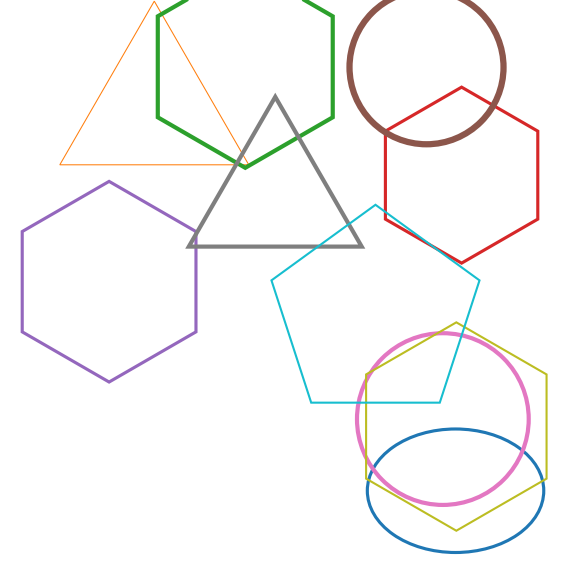[{"shape": "oval", "thickness": 1.5, "radius": 0.76, "center": [0.789, 0.149]}, {"shape": "triangle", "thickness": 0.5, "radius": 0.94, "center": [0.267, 0.808]}, {"shape": "hexagon", "thickness": 2, "radius": 0.87, "center": [0.425, 0.883]}, {"shape": "hexagon", "thickness": 1.5, "radius": 0.76, "center": [0.799, 0.696]}, {"shape": "hexagon", "thickness": 1.5, "radius": 0.87, "center": [0.189, 0.511]}, {"shape": "circle", "thickness": 3, "radius": 0.67, "center": [0.739, 0.883]}, {"shape": "circle", "thickness": 2, "radius": 0.74, "center": [0.767, 0.273]}, {"shape": "triangle", "thickness": 2, "radius": 0.86, "center": [0.477, 0.659]}, {"shape": "hexagon", "thickness": 1, "radius": 0.9, "center": [0.79, 0.261]}, {"shape": "pentagon", "thickness": 1, "radius": 0.95, "center": [0.65, 0.455]}]